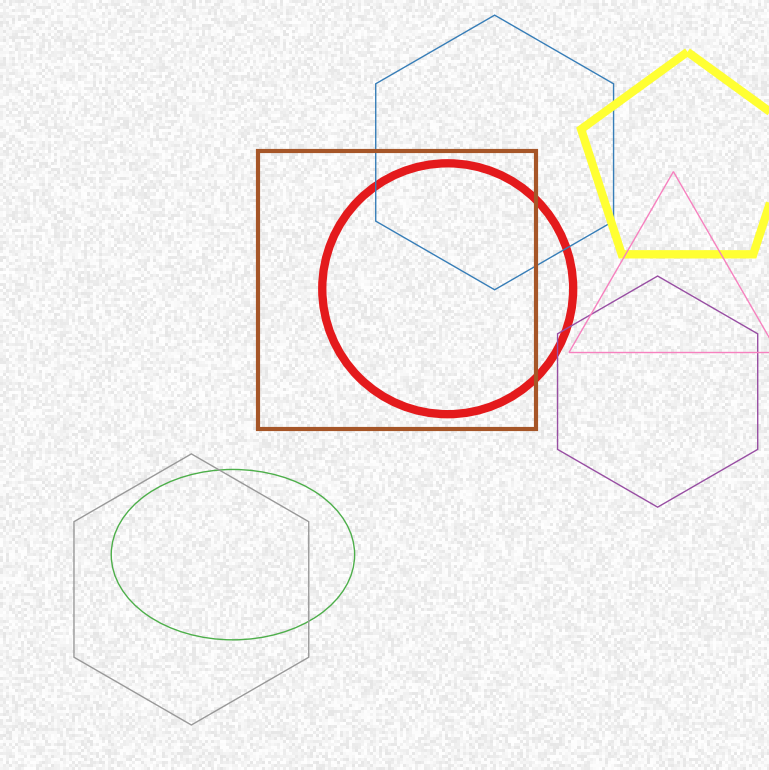[{"shape": "circle", "thickness": 3, "radius": 0.81, "center": [0.581, 0.625]}, {"shape": "hexagon", "thickness": 0.5, "radius": 0.89, "center": [0.642, 0.802]}, {"shape": "oval", "thickness": 0.5, "radius": 0.79, "center": [0.303, 0.28]}, {"shape": "hexagon", "thickness": 0.5, "radius": 0.75, "center": [0.854, 0.491]}, {"shape": "pentagon", "thickness": 3, "radius": 0.73, "center": [0.893, 0.787]}, {"shape": "square", "thickness": 1.5, "radius": 0.9, "center": [0.515, 0.624]}, {"shape": "triangle", "thickness": 0.5, "radius": 0.78, "center": [0.875, 0.62]}, {"shape": "hexagon", "thickness": 0.5, "radius": 0.88, "center": [0.249, 0.234]}]